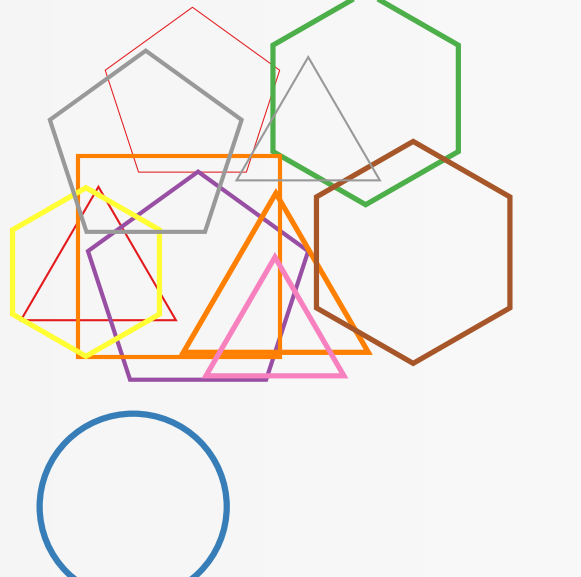[{"shape": "triangle", "thickness": 1, "radius": 0.77, "center": [0.169, 0.522]}, {"shape": "pentagon", "thickness": 0.5, "radius": 0.79, "center": [0.331, 0.829]}, {"shape": "circle", "thickness": 3, "radius": 0.8, "center": [0.229, 0.122]}, {"shape": "hexagon", "thickness": 2.5, "radius": 0.92, "center": [0.629, 0.829]}, {"shape": "pentagon", "thickness": 2, "radius": 1.0, "center": [0.341, 0.503]}, {"shape": "triangle", "thickness": 2.5, "radius": 0.92, "center": [0.475, 0.481]}, {"shape": "square", "thickness": 2, "radius": 0.87, "center": [0.308, 0.556]}, {"shape": "hexagon", "thickness": 2.5, "radius": 0.73, "center": [0.148, 0.528]}, {"shape": "hexagon", "thickness": 2.5, "radius": 0.96, "center": [0.711, 0.562]}, {"shape": "triangle", "thickness": 2.5, "radius": 0.69, "center": [0.473, 0.417]}, {"shape": "pentagon", "thickness": 2, "radius": 0.87, "center": [0.251, 0.738]}, {"shape": "triangle", "thickness": 1, "radius": 0.71, "center": [0.53, 0.758]}]